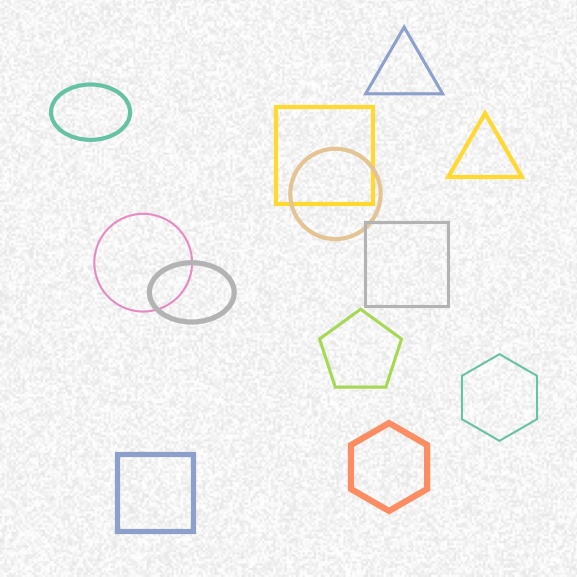[{"shape": "oval", "thickness": 2, "radius": 0.34, "center": [0.157, 0.805]}, {"shape": "hexagon", "thickness": 1, "radius": 0.38, "center": [0.865, 0.311]}, {"shape": "hexagon", "thickness": 3, "radius": 0.38, "center": [0.674, 0.19]}, {"shape": "square", "thickness": 2.5, "radius": 0.33, "center": [0.269, 0.146]}, {"shape": "triangle", "thickness": 1.5, "radius": 0.38, "center": [0.7, 0.875]}, {"shape": "circle", "thickness": 1, "radius": 0.42, "center": [0.248, 0.544]}, {"shape": "pentagon", "thickness": 1.5, "radius": 0.37, "center": [0.624, 0.389]}, {"shape": "square", "thickness": 2, "radius": 0.42, "center": [0.562, 0.729]}, {"shape": "triangle", "thickness": 2, "radius": 0.37, "center": [0.84, 0.729]}, {"shape": "circle", "thickness": 2, "radius": 0.39, "center": [0.581, 0.663]}, {"shape": "oval", "thickness": 2.5, "radius": 0.37, "center": [0.332, 0.493]}, {"shape": "square", "thickness": 1.5, "radius": 0.36, "center": [0.704, 0.542]}]